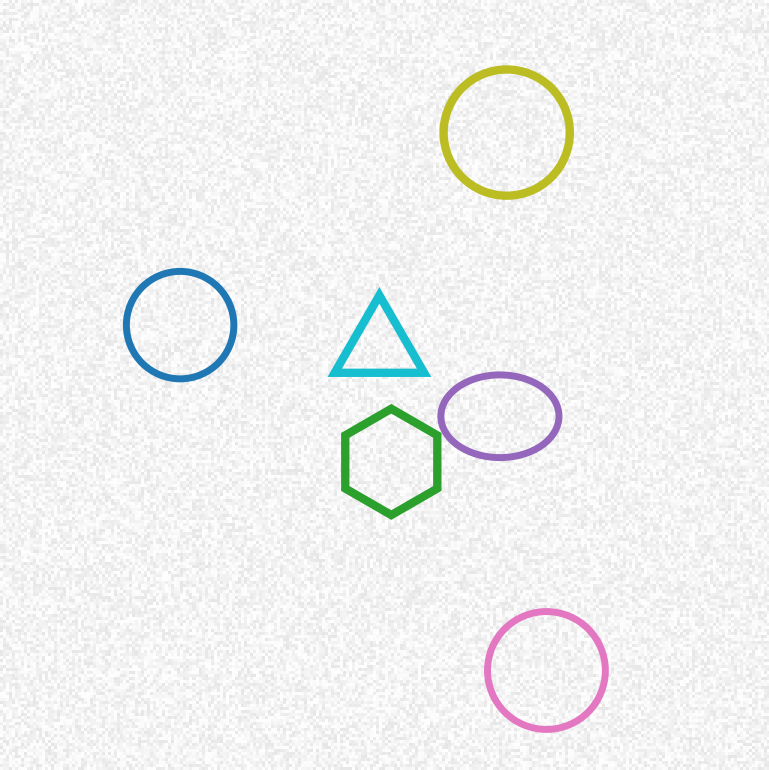[{"shape": "circle", "thickness": 2.5, "radius": 0.35, "center": [0.234, 0.578]}, {"shape": "hexagon", "thickness": 3, "radius": 0.35, "center": [0.508, 0.4]}, {"shape": "oval", "thickness": 2.5, "radius": 0.38, "center": [0.649, 0.459]}, {"shape": "circle", "thickness": 2.5, "radius": 0.38, "center": [0.71, 0.129]}, {"shape": "circle", "thickness": 3, "radius": 0.41, "center": [0.658, 0.828]}, {"shape": "triangle", "thickness": 3, "radius": 0.34, "center": [0.493, 0.549]}]